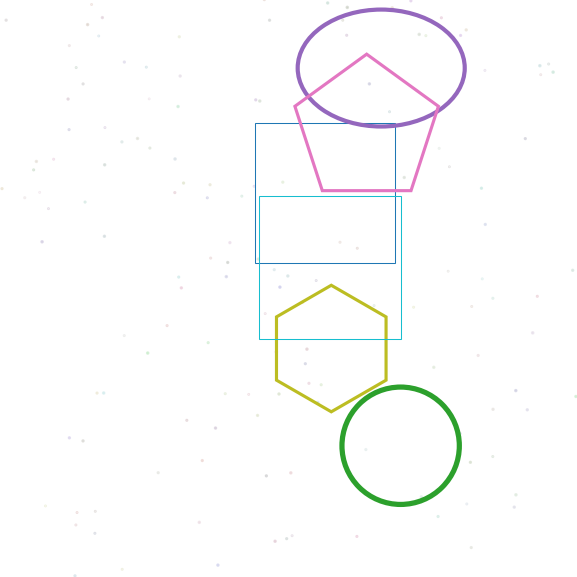[{"shape": "square", "thickness": 0.5, "radius": 0.61, "center": [0.562, 0.665]}, {"shape": "circle", "thickness": 2.5, "radius": 0.51, "center": [0.694, 0.227]}, {"shape": "oval", "thickness": 2, "radius": 0.72, "center": [0.66, 0.881]}, {"shape": "pentagon", "thickness": 1.5, "radius": 0.65, "center": [0.635, 0.775]}, {"shape": "hexagon", "thickness": 1.5, "radius": 0.55, "center": [0.574, 0.396]}, {"shape": "square", "thickness": 0.5, "radius": 0.62, "center": [0.571, 0.536]}]